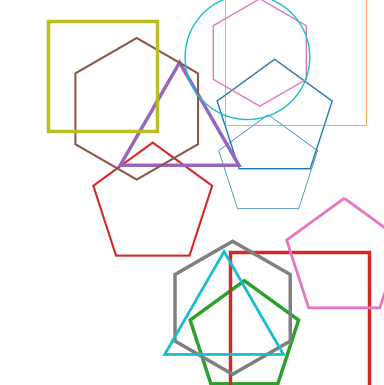[{"shape": "pentagon", "thickness": 1, "radius": 0.79, "center": [0.713, 0.689]}, {"shape": "pentagon", "thickness": 0.5, "radius": 0.67, "center": [0.696, 0.567]}, {"shape": "square", "thickness": 0.5, "radius": 0.92, "center": [0.768, 0.86]}, {"shape": "pentagon", "thickness": 2.5, "radius": 0.74, "center": [0.635, 0.123]}, {"shape": "square", "thickness": 2.5, "radius": 0.9, "center": [0.778, 0.164]}, {"shape": "pentagon", "thickness": 1.5, "radius": 0.81, "center": [0.397, 0.467]}, {"shape": "triangle", "thickness": 2.5, "radius": 0.89, "center": [0.466, 0.66]}, {"shape": "hexagon", "thickness": 1.5, "radius": 0.92, "center": [0.355, 0.717]}, {"shape": "pentagon", "thickness": 2, "radius": 0.79, "center": [0.894, 0.328]}, {"shape": "hexagon", "thickness": 1, "radius": 0.7, "center": [0.675, 0.864]}, {"shape": "hexagon", "thickness": 2.5, "radius": 0.86, "center": [0.604, 0.201]}, {"shape": "square", "thickness": 2.5, "radius": 0.71, "center": [0.266, 0.803]}, {"shape": "circle", "thickness": 1, "radius": 0.81, "center": [0.643, 0.852]}, {"shape": "triangle", "thickness": 2, "radius": 0.89, "center": [0.582, 0.168]}]